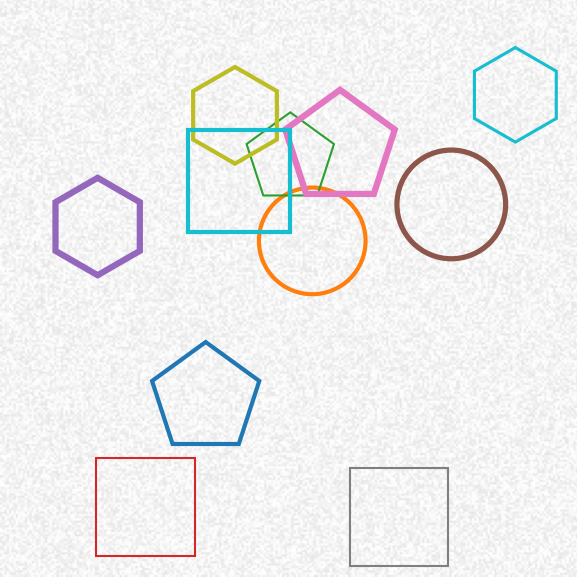[{"shape": "pentagon", "thickness": 2, "radius": 0.49, "center": [0.356, 0.309]}, {"shape": "circle", "thickness": 2, "radius": 0.46, "center": [0.541, 0.582]}, {"shape": "pentagon", "thickness": 1, "radius": 0.4, "center": [0.503, 0.725]}, {"shape": "square", "thickness": 1, "radius": 0.42, "center": [0.252, 0.121]}, {"shape": "hexagon", "thickness": 3, "radius": 0.42, "center": [0.169, 0.607]}, {"shape": "circle", "thickness": 2.5, "radius": 0.47, "center": [0.781, 0.645]}, {"shape": "pentagon", "thickness": 3, "radius": 0.5, "center": [0.589, 0.744]}, {"shape": "square", "thickness": 1, "radius": 0.42, "center": [0.691, 0.104]}, {"shape": "hexagon", "thickness": 2, "radius": 0.42, "center": [0.407, 0.799]}, {"shape": "hexagon", "thickness": 1.5, "radius": 0.41, "center": [0.892, 0.835]}, {"shape": "square", "thickness": 2, "radius": 0.44, "center": [0.413, 0.686]}]